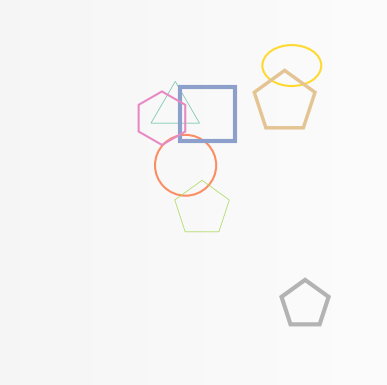[{"shape": "triangle", "thickness": 0.5, "radius": 0.36, "center": [0.452, 0.716]}, {"shape": "circle", "thickness": 1.5, "radius": 0.39, "center": [0.479, 0.571]}, {"shape": "square", "thickness": 3, "radius": 0.35, "center": [0.535, 0.704]}, {"shape": "hexagon", "thickness": 1.5, "radius": 0.35, "center": [0.418, 0.693]}, {"shape": "pentagon", "thickness": 0.5, "radius": 0.37, "center": [0.521, 0.458]}, {"shape": "oval", "thickness": 1.5, "radius": 0.38, "center": [0.753, 0.83]}, {"shape": "pentagon", "thickness": 2.5, "radius": 0.41, "center": [0.735, 0.735]}, {"shape": "pentagon", "thickness": 3, "radius": 0.32, "center": [0.787, 0.209]}]